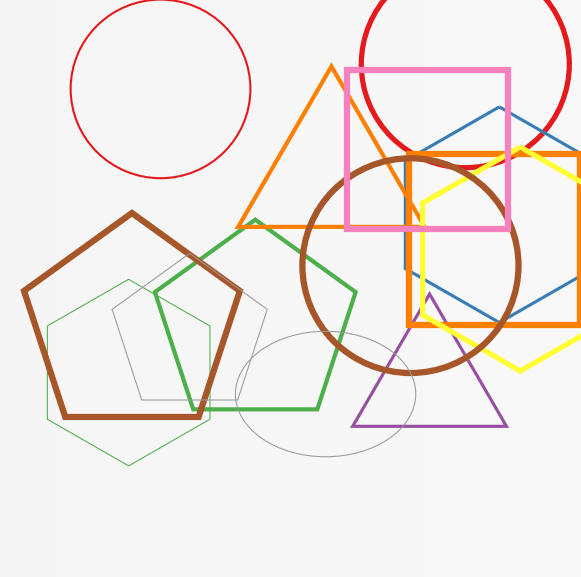[{"shape": "circle", "thickness": 2.5, "radius": 0.89, "center": [0.801, 0.888]}, {"shape": "circle", "thickness": 1, "radius": 0.77, "center": [0.276, 0.845]}, {"shape": "hexagon", "thickness": 1.5, "radius": 0.93, "center": [0.859, 0.627]}, {"shape": "pentagon", "thickness": 2, "radius": 0.91, "center": [0.439, 0.437]}, {"shape": "hexagon", "thickness": 0.5, "radius": 0.81, "center": [0.221, 0.354]}, {"shape": "triangle", "thickness": 1.5, "radius": 0.76, "center": [0.739, 0.337]}, {"shape": "square", "thickness": 3, "radius": 0.74, "center": [0.851, 0.585]}, {"shape": "triangle", "thickness": 2, "radius": 0.93, "center": [0.57, 0.699]}, {"shape": "hexagon", "thickness": 2.5, "radius": 0.97, "center": [0.895, 0.551]}, {"shape": "circle", "thickness": 3, "radius": 0.93, "center": [0.706, 0.539]}, {"shape": "pentagon", "thickness": 3, "radius": 0.98, "center": [0.227, 0.435]}, {"shape": "square", "thickness": 3, "radius": 0.69, "center": [0.736, 0.741]}, {"shape": "pentagon", "thickness": 0.5, "radius": 0.7, "center": [0.326, 0.42]}, {"shape": "oval", "thickness": 0.5, "radius": 0.78, "center": [0.56, 0.317]}]